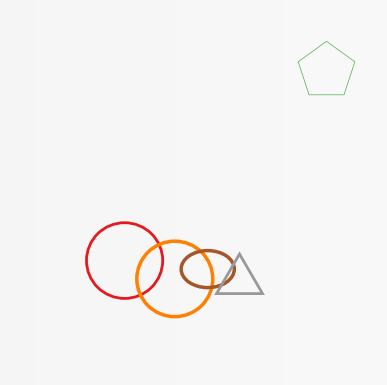[{"shape": "circle", "thickness": 2, "radius": 0.49, "center": [0.322, 0.323]}, {"shape": "pentagon", "thickness": 0.5, "radius": 0.38, "center": [0.843, 0.816]}, {"shape": "circle", "thickness": 2.5, "radius": 0.49, "center": [0.451, 0.276]}, {"shape": "oval", "thickness": 2.5, "radius": 0.34, "center": [0.536, 0.301]}, {"shape": "triangle", "thickness": 2, "radius": 0.34, "center": [0.618, 0.272]}]